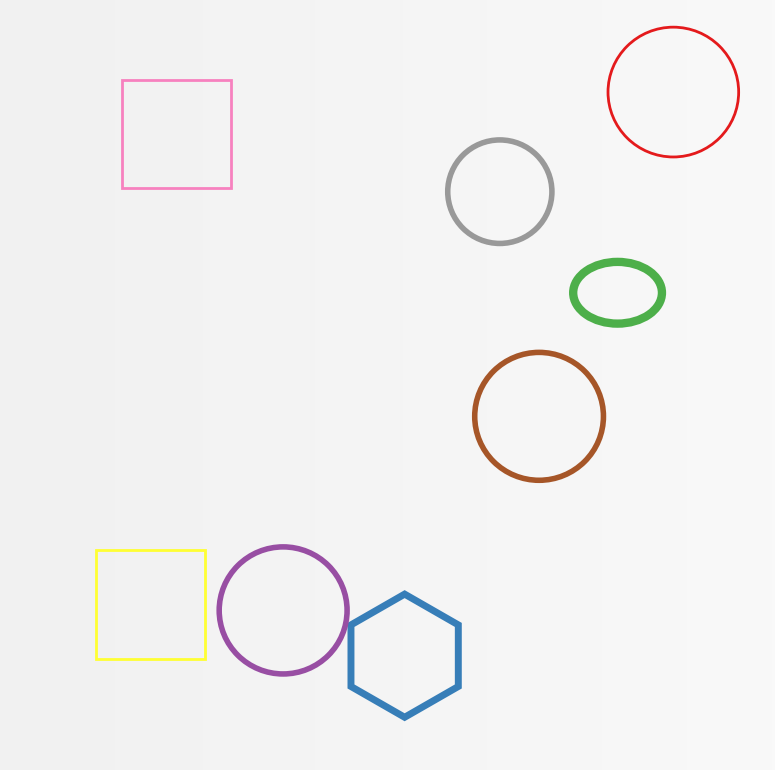[{"shape": "circle", "thickness": 1, "radius": 0.42, "center": [0.869, 0.88]}, {"shape": "hexagon", "thickness": 2.5, "radius": 0.4, "center": [0.522, 0.148]}, {"shape": "oval", "thickness": 3, "radius": 0.29, "center": [0.797, 0.62]}, {"shape": "circle", "thickness": 2, "radius": 0.41, "center": [0.365, 0.207]}, {"shape": "square", "thickness": 1, "radius": 0.35, "center": [0.194, 0.214]}, {"shape": "circle", "thickness": 2, "radius": 0.42, "center": [0.696, 0.459]}, {"shape": "square", "thickness": 1, "radius": 0.35, "center": [0.228, 0.826]}, {"shape": "circle", "thickness": 2, "radius": 0.34, "center": [0.645, 0.751]}]